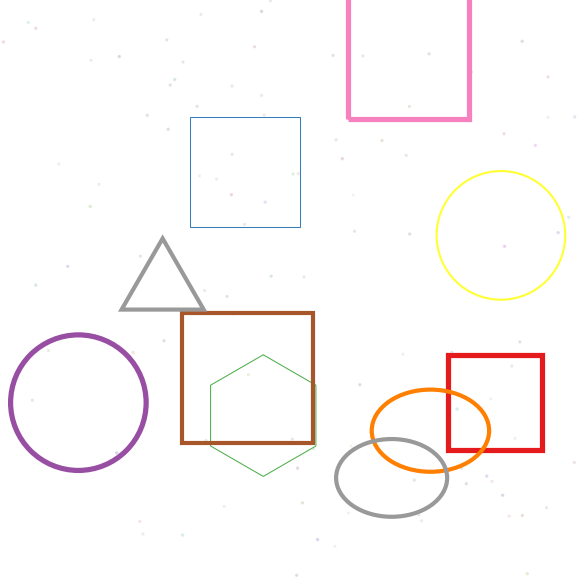[{"shape": "square", "thickness": 2.5, "radius": 0.41, "center": [0.857, 0.302]}, {"shape": "square", "thickness": 0.5, "radius": 0.48, "center": [0.425, 0.702]}, {"shape": "hexagon", "thickness": 0.5, "radius": 0.53, "center": [0.456, 0.279]}, {"shape": "circle", "thickness": 2.5, "radius": 0.59, "center": [0.136, 0.302]}, {"shape": "oval", "thickness": 2, "radius": 0.51, "center": [0.745, 0.253]}, {"shape": "circle", "thickness": 1, "radius": 0.56, "center": [0.867, 0.592]}, {"shape": "square", "thickness": 2, "radius": 0.57, "center": [0.428, 0.345]}, {"shape": "square", "thickness": 2.5, "radius": 0.52, "center": [0.707, 0.897]}, {"shape": "oval", "thickness": 2, "radius": 0.48, "center": [0.678, 0.172]}, {"shape": "triangle", "thickness": 2, "radius": 0.41, "center": [0.282, 0.504]}]